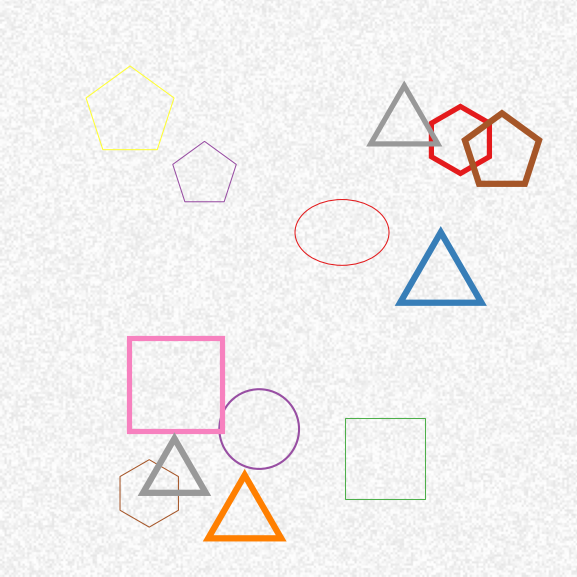[{"shape": "oval", "thickness": 0.5, "radius": 0.41, "center": [0.592, 0.597]}, {"shape": "hexagon", "thickness": 2.5, "radius": 0.29, "center": [0.797, 0.757]}, {"shape": "triangle", "thickness": 3, "radius": 0.41, "center": [0.763, 0.516]}, {"shape": "square", "thickness": 0.5, "radius": 0.35, "center": [0.666, 0.205]}, {"shape": "pentagon", "thickness": 0.5, "radius": 0.29, "center": [0.354, 0.697]}, {"shape": "circle", "thickness": 1, "radius": 0.34, "center": [0.449, 0.256]}, {"shape": "triangle", "thickness": 3, "radius": 0.36, "center": [0.424, 0.103]}, {"shape": "pentagon", "thickness": 0.5, "radius": 0.4, "center": [0.225, 0.805]}, {"shape": "pentagon", "thickness": 3, "radius": 0.34, "center": [0.869, 0.735]}, {"shape": "hexagon", "thickness": 0.5, "radius": 0.29, "center": [0.258, 0.145]}, {"shape": "square", "thickness": 2.5, "radius": 0.4, "center": [0.304, 0.334]}, {"shape": "triangle", "thickness": 2.5, "radius": 0.34, "center": [0.7, 0.784]}, {"shape": "triangle", "thickness": 3, "radius": 0.31, "center": [0.302, 0.177]}]